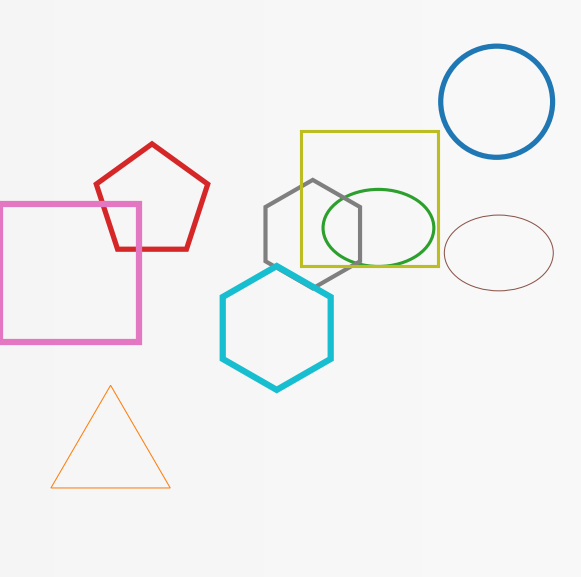[{"shape": "circle", "thickness": 2.5, "radius": 0.48, "center": [0.854, 0.823]}, {"shape": "triangle", "thickness": 0.5, "radius": 0.59, "center": [0.19, 0.213]}, {"shape": "oval", "thickness": 1.5, "radius": 0.48, "center": [0.651, 0.604]}, {"shape": "pentagon", "thickness": 2.5, "radius": 0.5, "center": [0.262, 0.649]}, {"shape": "oval", "thickness": 0.5, "radius": 0.47, "center": [0.858, 0.561]}, {"shape": "square", "thickness": 3, "radius": 0.6, "center": [0.12, 0.526]}, {"shape": "hexagon", "thickness": 2, "radius": 0.47, "center": [0.538, 0.594]}, {"shape": "square", "thickness": 1.5, "radius": 0.59, "center": [0.636, 0.656]}, {"shape": "hexagon", "thickness": 3, "radius": 0.54, "center": [0.476, 0.431]}]